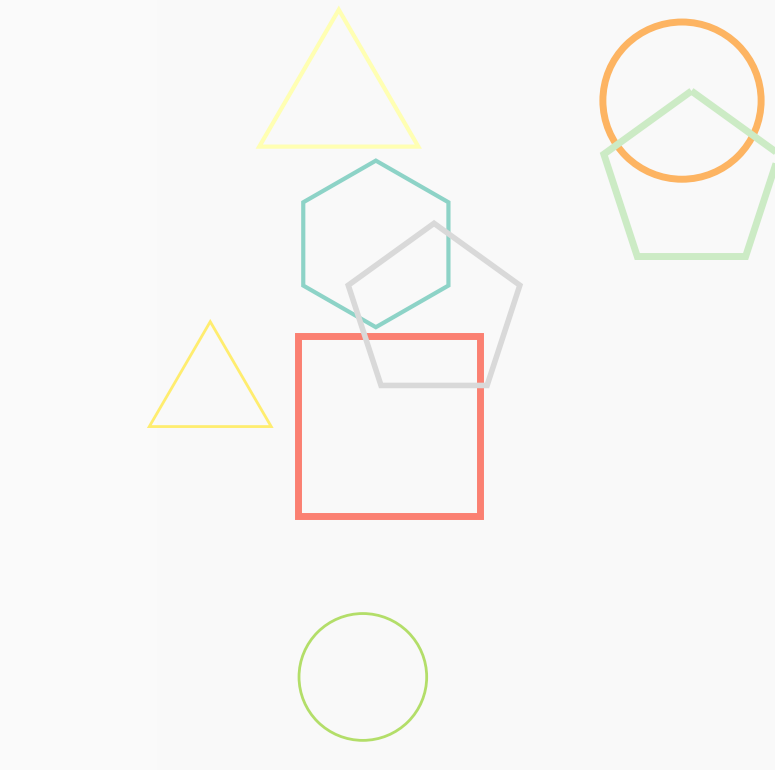[{"shape": "hexagon", "thickness": 1.5, "radius": 0.54, "center": [0.485, 0.683]}, {"shape": "triangle", "thickness": 1.5, "radius": 0.59, "center": [0.437, 0.869]}, {"shape": "square", "thickness": 2.5, "radius": 0.59, "center": [0.502, 0.446]}, {"shape": "circle", "thickness": 2.5, "radius": 0.51, "center": [0.88, 0.869]}, {"shape": "circle", "thickness": 1, "radius": 0.41, "center": [0.468, 0.121]}, {"shape": "pentagon", "thickness": 2, "radius": 0.58, "center": [0.56, 0.594]}, {"shape": "pentagon", "thickness": 2.5, "radius": 0.59, "center": [0.892, 0.763]}, {"shape": "triangle", "thickness": 1, "radius": 0.45, "center": [0.271, 0.491]}]